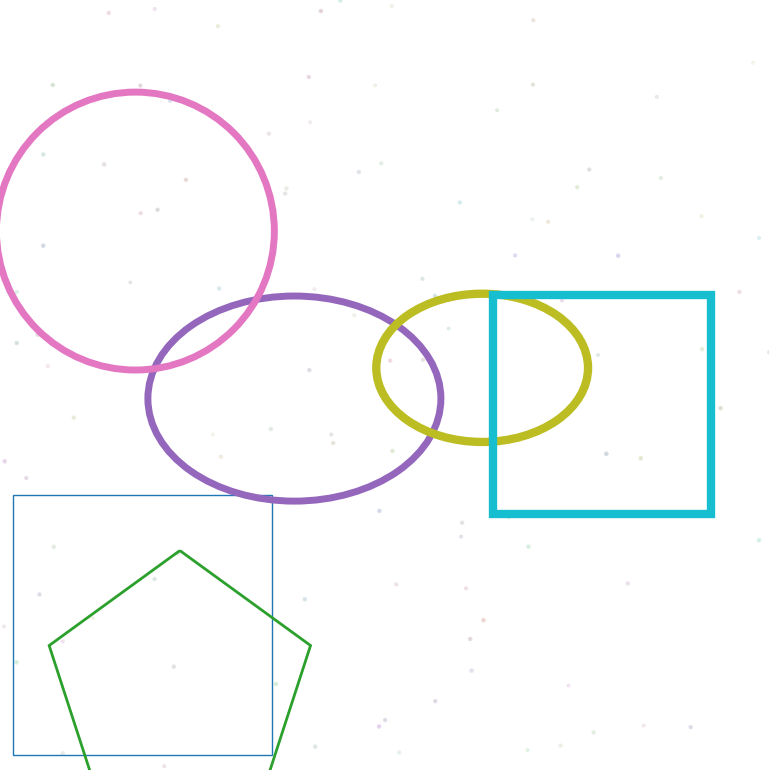[{"shape": "square", "thickness": 0.5, "radius": 0.84, "center": [0.185, 0.188]}, {"shape": "pentagon", "thickness": 1, "radius": 0.89, "center": [0.234, 0.107]}, {"shape": "oval", "thickness": 2.5, "radius": 0.95, "center": [0.382, 0.482]}, {"shape": "circle", "thickness": 2.5, "radius": 0.9, "center": [0.176, 0.7]}, {"shape": "oval", "thickness": 3, "radius": 0.69, "center": [0.626, 0.522]}, {"shape": "square", "thickness": 3, "radius": 0.71, "center": [0.782, 0.475]}]